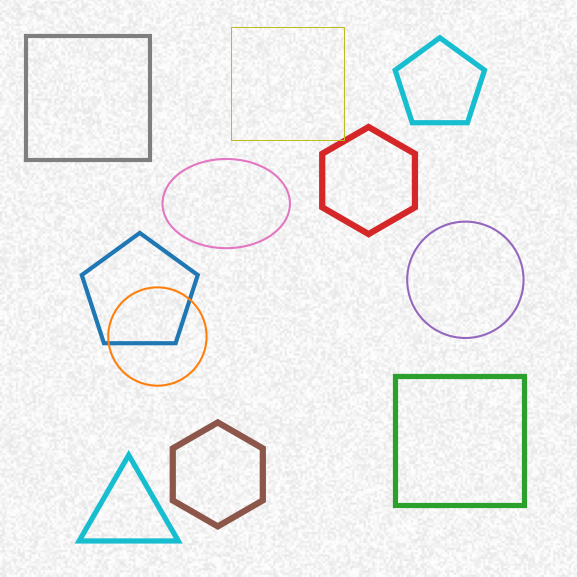[{"shape": "pentagon", "thickness": 2, "radius": 0.53, "center": [0.242, 0.49]}, {"shape": "circle", "thickness": 1, "radius": 0.43, "center": [0.273, 0.416]}, {"shape": "square", "thickness": 2.5, "radius": 0.56, "center": [0.795, 0.236]}, {"shape": "hexagon", "thickness": 3, "radius": 0.46, "center": [0.638, 0.686]}, {"shape": "circle", "thickness": 1, "radius": 0.5, "center": [0.806, 0.515]}, {"shape": "hexagon", "thickness": 3, "radius": 0.45, "center": [0.377, 0.178]}, {"shape": "oval", "thickness": 1, "radius": 0.55, "center": [0.392, 0.647]}, {"shape": "square", "thickness": 2, "radius": 0.53, "center": [0.152, 0.829]}, {"shape": "square", "thickness": 0.5, "radius": 0.49, "center": [0.497, 0.855]}, {"shape": "pentagon", "thickness": 2.5, "radius": 0.41, "center": [0.762, 0.852]}, {"shape": "triangle", "thickness": 2.5, "radius": 0.5, "center": [0.223, 0.112]}]